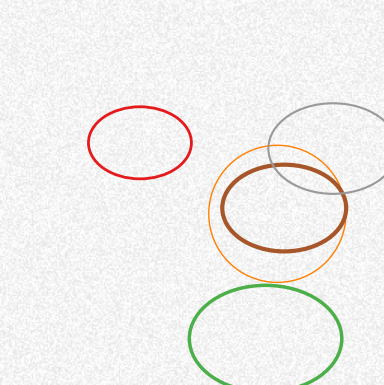[{"shape": "oval", "thickness": 2, "radius": 0.67, "center": [0.363, 0.629]}, {"shape": "oval", "thickness": 2.5, "radius": 0.99, "center": [0.69, 0.12]}, {"shape": "circle", "thickness": 1, "radius": 0.89, "center": [0.72, 0.445]}, {"shape": "oval", "thickness": 3, "radius": 0.8, "center": [0.738, 0.46]}, {"shape": "oval", "thickness": 1.5, "radius": 0.84, "center": [0.865, 0.614]}]